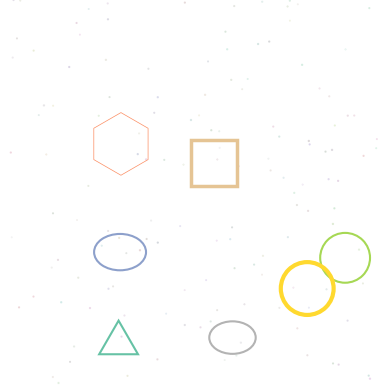[{"shape": "triangle", "thickness": 1.5, "radius": 0.29, "center": [0.308, 0.109]}, {"shape": "hexagon", "thickness": 0.5, "radius": 0.41, "center": [0.314, 0.626]}, {"shape": "oval", "thickness": 1.5, "radius": 0.34, "center": [0.312, 0.345]}, {"shape": "circle", "thickness": 1.5, "radius": 0.32, "center": [0.896, 0.33]}, {"shape": "circle", "thickness": 3, "radius": 0.34, "center": [0.798, 0.251]}, {"shape": "square", "thickness": 2.5, "radius": 0.3, "center": [0.556, 0.576]}, {"shape": "oval", "thickness": 1.5, "radius": 0.3, "center": [0.604, 0.123]}]